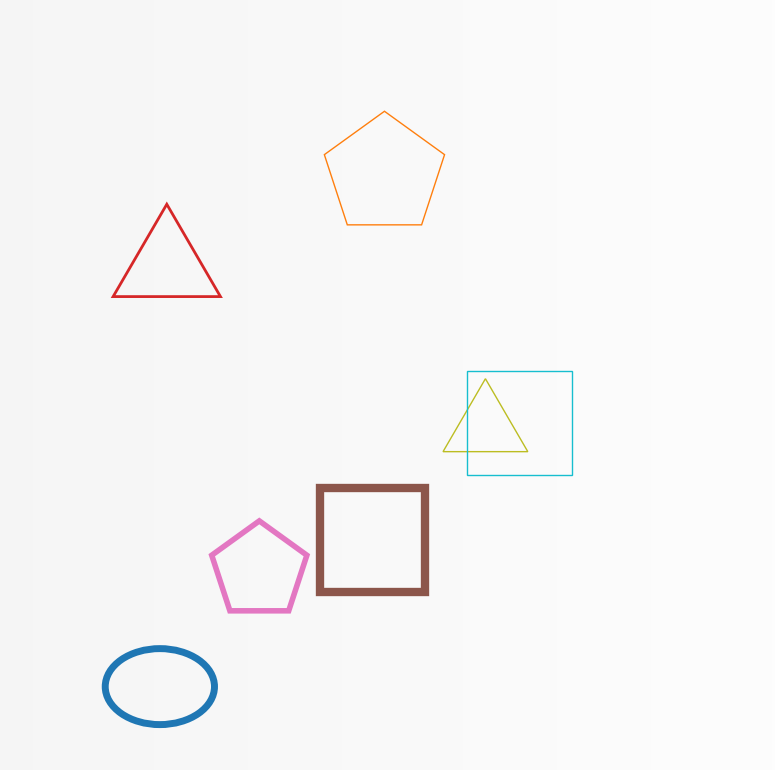[{"shape": "oval", "thickness": 2.5, "radius": 0.35, "center": [0.206, 0.108]}, {"shape": "pentagon", "thickness": 0.5, "radius": 0.41, "center": [0.496, 0.774]}, {"shape": "triangle", "thickness": 1, "radius": 0.4, "center": [0.215, 0.655]}, {"shape": "square", "thickness": 3, "radius": 0.34, "center": [0.481, 0.299]}, {"shape": "pentagon", "thickness": 2, "radius": 0.32, "center": [0.335, 0.259]}, {"shape": "triangle", "thickness": 0.5, "radius": 0.32, "center": [0.626, 0.445]}, {"shape": "square", "thickness": 0.5, "radius": 0.34, "center": [0.67, 0.451]}]